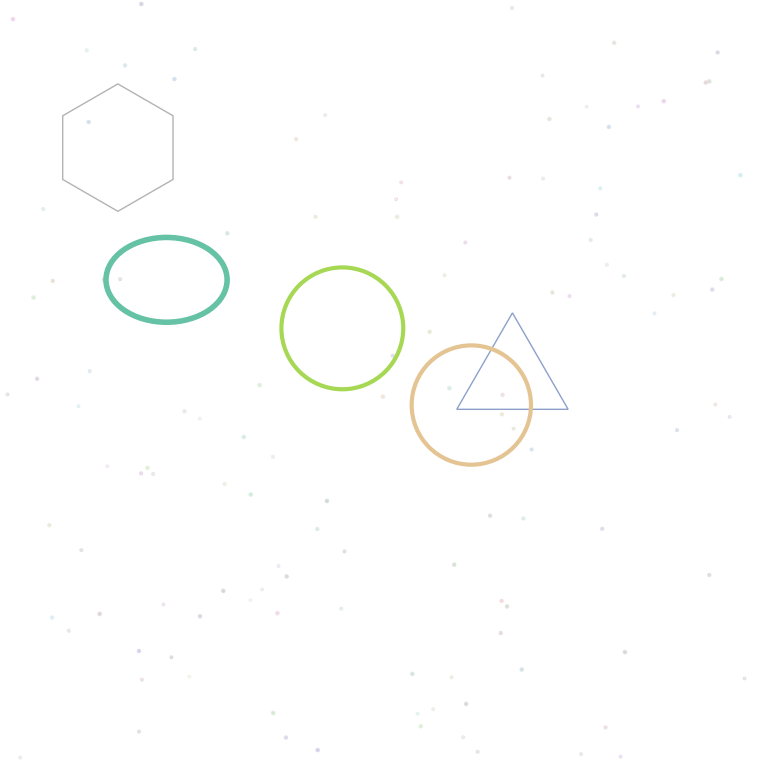[{"shape": "oval", "thickness": 2, "radius": 0.39, "center": [0.216, 0.637]}, {"shape": "triangle", "thickness": 0.5, "radius": 0.42, "center": [0.666, 0.51]}, {"shape": "circle", "thickness": 1.5, "radius": 0.4, "center": [0.445, 0.574]}, {"shape": "circle", "thickness": 1.5, "radius": 0.39, "center": [0.612, 0.474]}, {"shape": "hexagon", "thickness": 0.5, "radius": 0.41, "center": [0.153, 0.808]}]